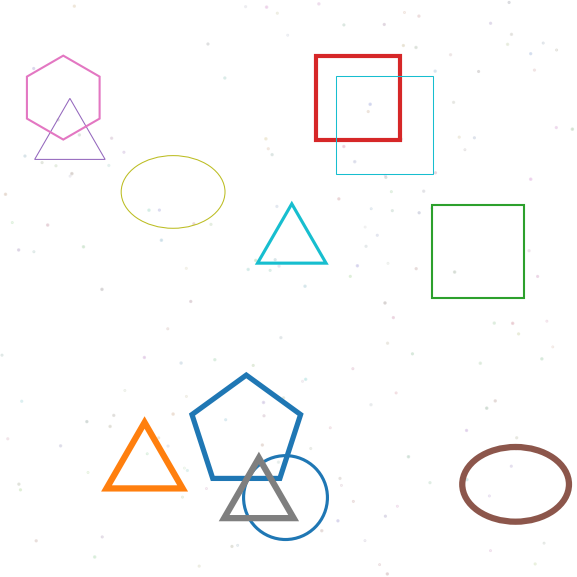[{"shape": "pentagon", "thickness": 2.5, "radius": 0.49, "center": [0.426, 0.251]}, {"shape": "circle", "thickness": 1.5, "radius": 0.36, "center": [0.494, 0.138]}, {"shape": "triangle", "thickness": 3, "radius": 0.38, "center": [0.25, 0.191]}, {"shape": "square", "thickness": 1, "radius": 0.4, "center": [0.828, 0.564]}, {"shape": "square", "thickness": 2, "radius": 0.36, "center": [0.62, 0.83]}, {"shape": "triangle", "thickness": 0.5, "radius": 0.35, "center": [0.121, 0.758]}, {"shape": "oval", "thickness": 3, "radius": 0.46, "center": [0.893, 0.16]}, {"shape": "hexagon", "thickness": 1, "radius": 0.36, "center": [0.11, 0.83]}, {"shape": "triangle", "thickness": 3, "radius": 0.35, "center": [0.448, 0.137]}, {"shape": "oval", "thickness": 0.5, "radius": 0.45, "center": [0.3, 0.667]}, {"shape": "triangle", "thickness": 1.5, "radius": 0.34, "center": [0.505, 0.578]}, {"shape": "square", "thickness": 0.5, "radius": 0.42, "center": [0.666, 0.782]}]